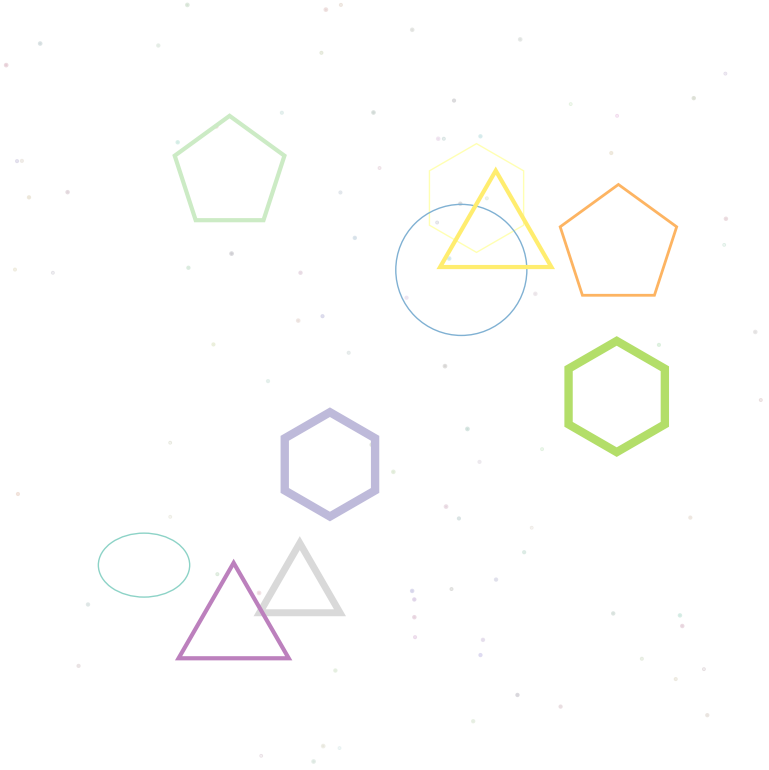[{"shape": "oval", "thickness": 0.5, "radius": 0.3, "center": [0.187, 0.266]}, {"shape": "hexagon", "thickness": 0.5, "radius": 0.35, "center": [0.619, 0.743]}, {"shape": "hexagon", "thickness": 3, "radius": 0.34, "center": [0.428, 0.397]}, {"shape": "circle", "thickness": 0.5, "radius": 0.43, "center": [0.599, 0.649]}, {"shape": "pentagon", "thickness": 1, "radius": 0.4, "center": [0.803, 0.681]}, {"shape": "hexagon", "thickness": 3, "radius": 0.36, "center": [0.801, 0.485]}, {"shape": "triangle", "thickness": 2.5, "radius": 0.3, "center": [0.389, 0.234]}, {"shape": "triangle", "thickness": 1.5, "radius": 0.41, "center": [0.303, 0.186]}, {"shape": "pentagon", "thickness": 1.5, "radius": 0.37, "center": [0.298, 0.775]}, {"shape": "triangle", "thickness": 1.5, "radius": 0.42, "center": [0.644, 0.695]}]